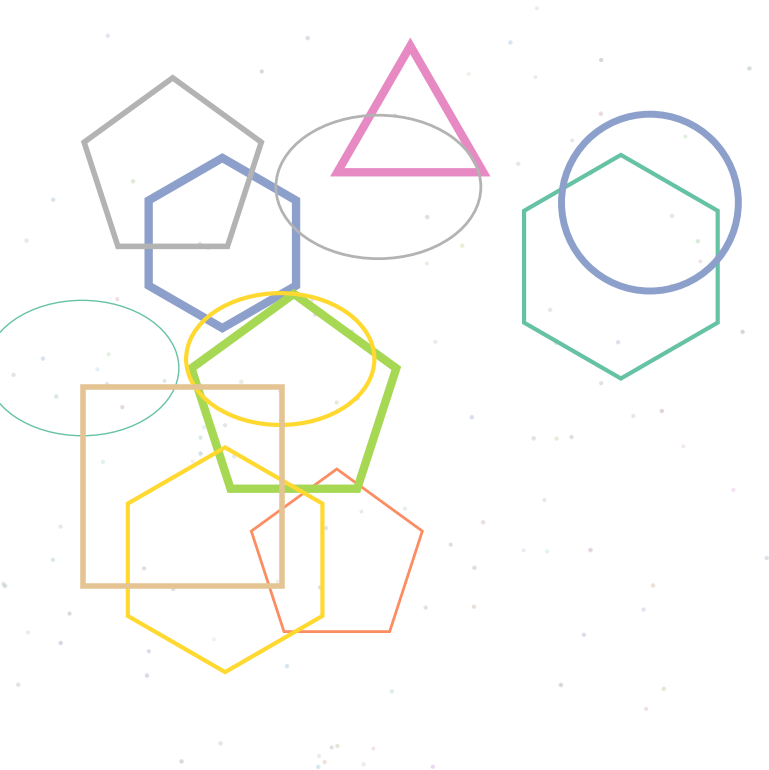[{"shape": "oval", "thickness": 0.5, "radius": 0.63, "center": [0.107, 0.522]}, {"shape": "hexagon", "thickness": 1.5, "radius": 0.73, "center": [0.806, 0.654]}, {"shape": "pentagon", "thickness": 1, "radius": 0.58, "center": [0.437, 0.274]}, {"shape": "hexagon", "thickness": 3, "radius": 0.55, "center": [0.289, 0.684]}, {"shape": "circle", "thickness": 2.5, "radius": 0.57, "center": [0.844, 0.737]}, {"shape": "triangle", "thickness": 3, "radius": 0.55, "center": [0.533, 0.831]}, {"shape": "pentagon", "thickness": 3, "radius": 0.7, "center": [0.382, 0.478]}, {"shape": "oval", "thickness": 1.5, "radius": 0.61, "center": [0.364, 0.534]}, {"shape": "hexagon", "thickness": 1.5, "radius": 0.73, "center": [0.292, 0.273]}, {"shape": "square", "thickness": 2, "radius": 0.65, "center": [0.237, 0.368]}, {"shape": "pentagon", "thickness": 2, "radius": 0.6, "center": [0.224, 0.778]}, {"shape": "oval", "thickness": 1, "radius": 0.67, "center": [0.491, 0.757]}]